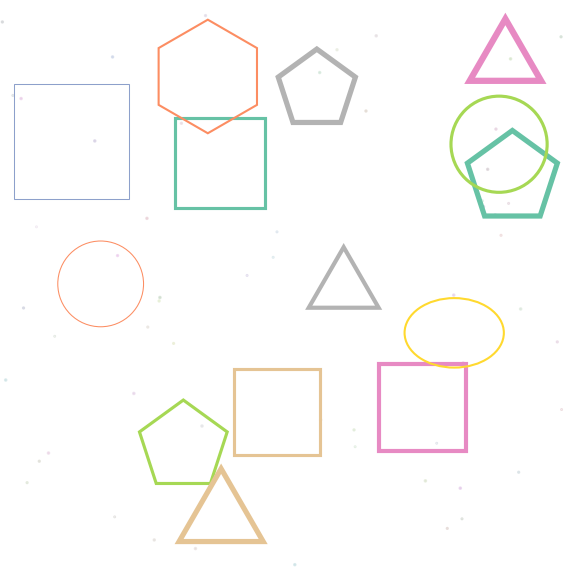[{"shape": "pentagon", "thickness": 2.5, "radius": 0.41, "center": [0.887, 0.691]}, {"shape": "square", "thickness": 1.5, "radius": 0.39, "center": [0.38, 0.717]}, {"shape": "circle", "thickness": 0.5, "radius": 0.37, "center": [0.174, 0.508]}, {"shape": "hexagon", "thickness": 1, "radius": 0.49, "center": [0.36, 0.867]}, {"shape": "square", "thickness": 0.5, "radius": 0.5, "center": [0.124, 0.754]}, {"shape": "square", "thickness": 2, "radius": 0.38, "center": [0.732, 0.294]}, {"shape": "triangle", "thickness": 3, "radius": 0.36, "center": [0.875, 0.895]}, {"shape": "pentagon", "thickness": 1.5, "radius": 0.4, "center": [0.317, 0.227]}, {"shape": "circle", "thickness": 1.5, "radius": 0.42, "center": [0.864, 0.749]}, {"shape": "oval", "thickness": 1, "radius": 0.43, "center": [0.787, 0.423]}, {"shape": "square", "thickness": 1.5, "radius": 0.37, "center": [0.48, 0.285]}, {"shape": "triangle", "thickness": 2.5, "radius": 0.42, "center": [0.383, 0.103]}, {"shape": "triangle", "thickness": 2, "radius": 0.35, "center": [0.595, 0.501]}, {"shape": "pentagon", "thickness": 2.5, "radius": 0.35, "center": [0.549, 0.844]}]